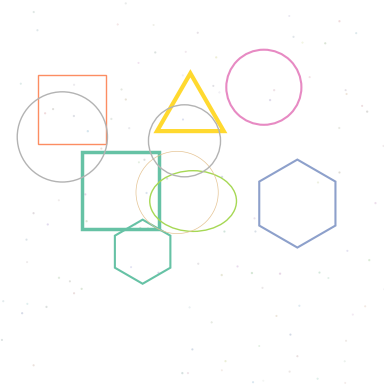[{"shape": "square", "thickness": 2.5, "radius": 0.5, "center": [0.313, 0.505]}, {"shape": "hexagon", "thickness": 1.5, "radius": 0.42, "center": [0.37, 0.346]}, {"shape": "square", "thickness": 1, "radius": 0.44, "center": [0.187, 0.715]}, {"shape": "hexagon", "thickness": 1.5, "radius": 0.57, "center": [0.772, 0.471]}, {"shape": "circle", "thickness": 1.5, "radius": 0.49, "center": [0.685, 0.773]}, {"shape": "oval", "thickness": 1, "radius": 0.56, "center": [0.502, 0.478]}, {"shape": "triangle", "thickness": 3, "radius": 0.5, "center": [0.495, 0.71]}, {"shape": "circle", "thickness": 0.5, "radius": 0.53, "center": [0.46, 0.5]}, {"shape": "circle", "thickness": 1, "radius": 0.59, "center": [0.162, 0.644]}, {"shape": "circle", "thickness": 1, "radius": 0.47, "center": [0.479, 0.634]}]